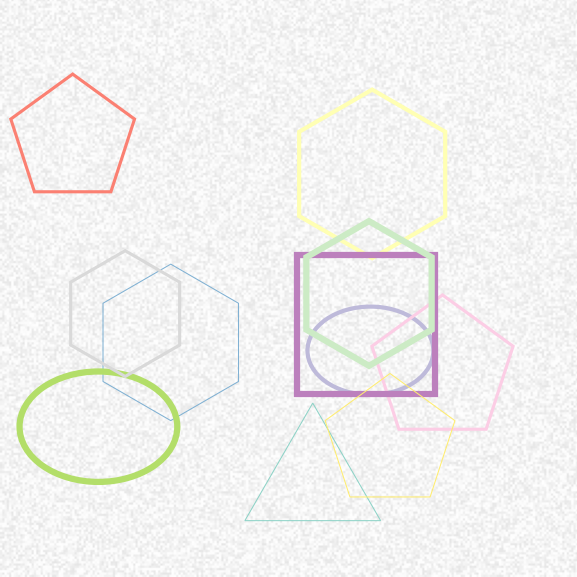[{"shape": "triangle", "thickness": 0.5, "radius": 0.68, "center": [0.542, 0.165]}, {"shape": "hexagon", "thickness": 2, "radius": 0.73, "center": [0.644, 0.698]}, {"shape": "oval", "thickness": 2, "radius": 0.54, "center": [0.641, 0.392]}, {"shape": "pentagon", "thickness": 1.5, "radius": 0.56, "center": [0.126, 0.758]}, {"shape": "hexagon", "thickness": 0.5, "radius": 0.68, "center": [0.296, 0.406]}, {"shape": "oval", "thickness": 3, "radius": 0.68, "center": [0.17, 0.26]}, {"shape": "pentagon", "thickness": 1.5, "radius": 0.64, "center": [0.766, 0.36]}, {"shape": "hexagon", "thickness": 1.5, "radius": 0.54, "center": [0.217, 0.456]}, {"shape": "square", "thickness": 3, "radius": 0.6, "center": [0.634, 0.438]}, {"shape": "hexagon", "thickness": 3, "radius": 0.63, "center": [0.639, 0.491]}, {"shape": "pentagon", "thickness": 0.5, "radius": 0.59, "center": [0.675, 0.234]}]